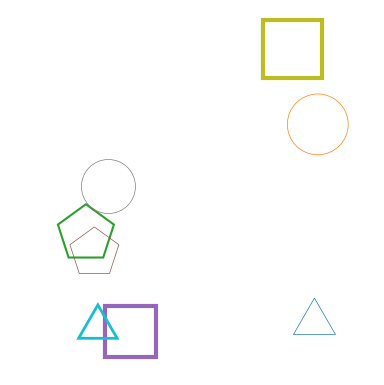[{"shape": "triangle", "thickness": 0.5, "radius": 0.32, "center": [0.817, 0.163]}, {"shape": "circle", "thickness": 0.5, "radius": 0.4, "center": [0.825, 0.677]}, {"shape": "pentagon", "thickness": 1.5, "radius": 0.38, "center": [0.223, 0.393]}, {"shape": "square", "thickness": 3, "radius": 0.33, "center": [0.338, 0.139]}, {"shape": "pentagon", "thickness": 0.5, "radius": 0.33, "center": [0.245, 0.344]}, {"shape": "circle", "thickness": 0.5, "radius": 0.35, "center": [0.282, 0.516]}, {"shape": "square", "thickness": 3, "radius": 0.38, "center": [0.759, 0.873]}, {"shape": "triangle", "thickness": 2, "radius": 0.29, "center": [0.254, 0.15]}]